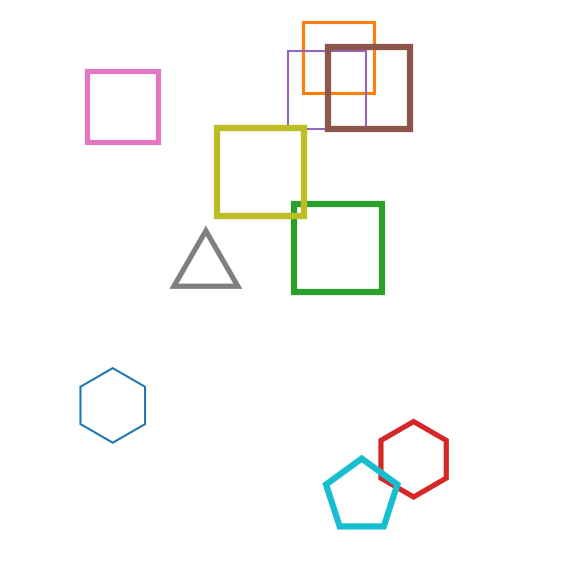[{"shape": "hexagon", "thickness": 1, "radius": 0.32, "center": [0.195, 0.297]}, {"shape": "square", "thickness": 1.5, "radius": 0.31, "center": [0.586, 0.9]}, {"shape": "square", "thickness": 3, "radius": 0.38, "center": [0.585, 0.57]}, {"shape": "hexagon", "thickness": 2.5, "radius": 0.33, "center": [0.716, 0.204]}, {"shape": "square", "thickness": 1, "radius": 0.34, "center": [0.566, 0.843]}, {"shape": "square", "thickness": 3, "radius": 0.35, "center": [0.639, 0.847]}, {"shape": "square", "thickness": 2.5, "radius": 0.31, "center": [0.211, 0.814]}, {"shape": "triangle", "thickness": 2.5, "radius": 0.32, "center": [0.356, 0.535]}, {"shape": "square", "thickness": 3, "radius": 0.38, "center": [0.451, 0.702]}, {"shape": "pentagon", "thickness": 3, "radius": 0.32, "center": [0.626, 0.14]}]